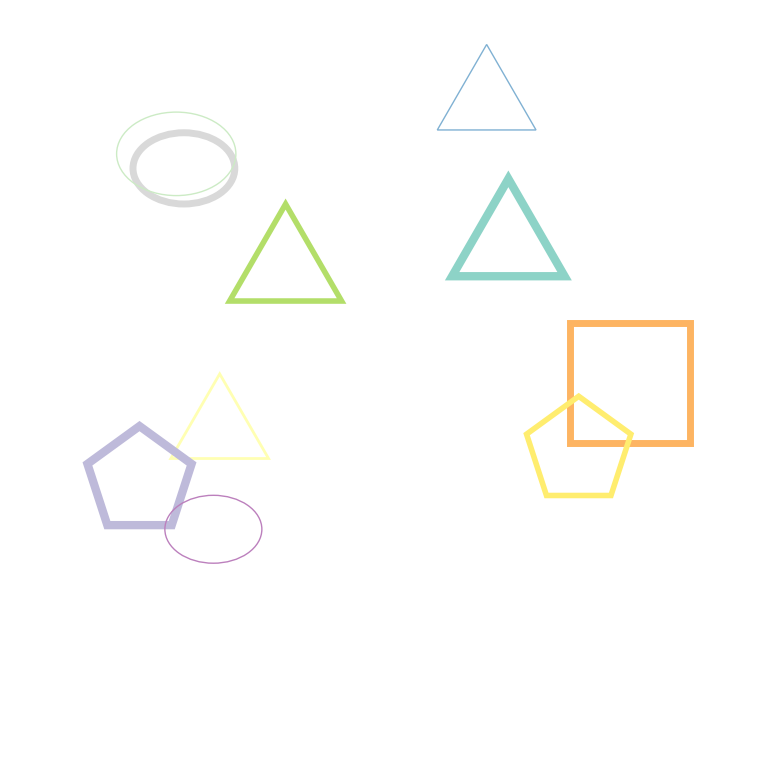[{"shape": "triangle", "thickness": 3, "radius": 0.42, "center": [0.66, 0.683]}, {"shape": "triangle", "thickness": 1, "radius": 0.37, "center": [0.285, 0.441]}, {"shape": "pentagon", "thickness": 3, "radius": 0.36, "center": [0.181, 0.376]}, {"shape": "triangle", "thickness": 0.5, "radius": 0.37, "center": [0.632, 0.868]}, {"shape": "square", "thickness": 2.5, "radius": 0.39, "center": [0.818, 0.502]}, {"shape": "triangle", "thickness": 2, "radius": 0.42, "center": [0.371, 0.651]}, {"shape": "oval", "thickness": 2.5, "radius": 0.33, "center": [0.239, 0.781]}, {"shape": "oval", "thickness": 0.5, "radius": 0.31, "center": [0.277, 0.313]}, {"shape": "oval", "thickness": 0.5, "radius": 0.39, "center": [0.229, 0.8]}, {"shape": "pentagon", "thickness": 2, "radius": 0.36, "center": [0.752, 0.414]}]